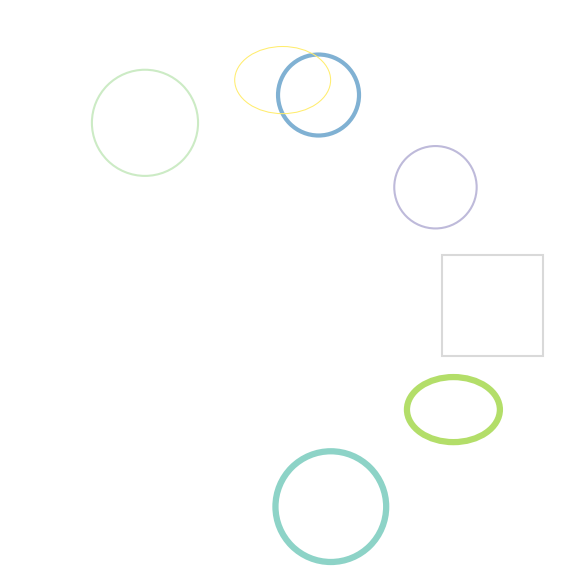[{"shape": "circle", "thickness": 3, "radius": 0.48, "center": [0.573, 0.122]}, {"shape": "circle", "thickness": 1, "radius": 0.36, "center": [0.754, 0.675]}, {"shape": "circle", "thickness": 2, "radius": 0.35, "center": [0.552, 0.835]}, {"shape": "oval", "thickness": 3, "radius": 0.4, "center": [0.785, 0.29]}, {"shape": "square", "thickness": 1, "radius": 0.44, "center": [0.853, 0.47]}, {"shape": "circle", "thickness": 1, "radius": 0.46, "center": [0.251, 0.786]}, {"shape": "oval", "thickness": 0.5, "radius": 0.42, "center": [0.489, 0.86]}]